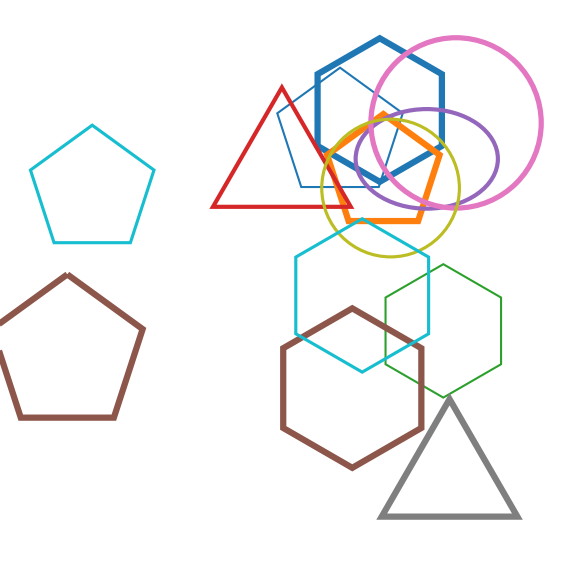[{"shape": "hexagon", "thickness": 3, "radius": 0.62, "center": [0.658, 0.809]}, {"shape": "pentagon", "thickness": 1, "radius": 0.57, "center": [0.589, 0.768]}, {"shape": "pentagon", "thickness": 3, "radius": 0.51, "center": [0.664, 0.699]}, {"shape": "hexagon", "thickness": 1, "radius": 0.58, "center": [0.768, 0.426]}, {"shape": "triangle", "thickness": 2, "radius": 0.69, "center": [0.488, 0.71]}, {"shape": "oval", "thickness": 2, "radius": 0.62, "center": [0.739, 0.724]}, {"shape": "pentagon", "thickness": 3, "radius": 0.69, "center": [0.117, 0.387]}, {"shape": "hexagon", "thickness": 3, "radius": 0.69, "center": [0.61, 0.327]}, {"shape": "circle", "thickness": 2.5, "radius": 0.74, "center": [0.79, 0.786]}, {"shape": "triangle", "thickness": 3, "radius": 0.68, "center": [0.778, 0.172]}, {"shape": "circle", "thickness": 1.5, "radius": 0.6, "center": [0.676, 0.673]}, {"shape": "pentagon", "thickness": 1.5, "radius": 0.56, "center": [0.16, 0.67]}, {"shape": "hexagon", "thickness": 1.5, "radius": 0.66, "center": [0.627, 0.488]}]